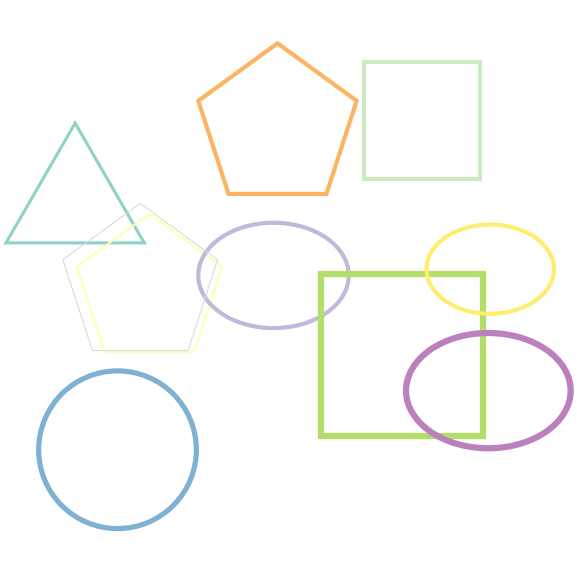[{"shape": "triangle", "thickness": 1.5, "radius": 0.69, "center": [0.13, 0.648]}, {"shape": "pentagon", "thickness": 1, "radius": 0.66, "center": [0.259, 0.497]}, {"shape": "oval", "thickness": 2, "radius": 0.65, "center": [0.474, 0.522]}, {"shape": "circle", "thickness": 2.5, "radius": 0.68, "center": [0.203, 0.22]}, {"shape": "pentagon", "thickness": 2, "radius": 0.72, "center": [0.48, 0.78]}, {"shape": "square", "thickness": 3, "radius": 0.7, "center": [0.696, 0.384]}, {"shape": "pentagon", "thickness": 0.5, "radius": 0.7, "center": [0.243, 0.506]}, {"shape": "oval", "thickness": 3, "radius": 0.71, "center": [0.846, 0.323]}, {"shape": "square", "thickness": 2, "radius": 0.51, "center": [0.731, 0.791]}, {"shape": "oval", "thickness": 2, "radius": 0.55, "center": [0.849, 0.533]}]